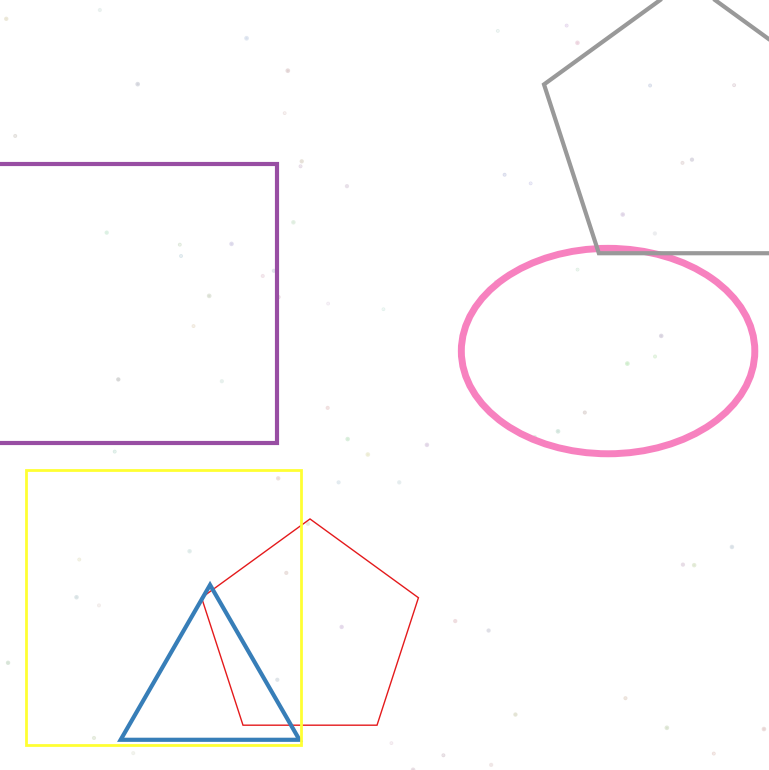[{"shape": "pentagon", "thickness": 0.5, "radius": 0.74, "center": [0.403, 0.178]}, {"shape": "triangle", "thickness": 1.5, "radius": 0.67, "center": [0.273, 0.106]}, {"shape": "square", "thickness": 1.5, "radius": 0.91, "center": [0.179, 0.606]}, {"shape": "square", "thickness": 1, "radius": 0.89, "center": [0.212, 0.211]}, {"shape": "oval", "thickness": 2.5, "radius": 0.95, "center": [0.79, 0.544]}, {"shape": "pentagon", "thickness": 1.5, "radius": 0.98, "center": [0.893, 0.83]}]